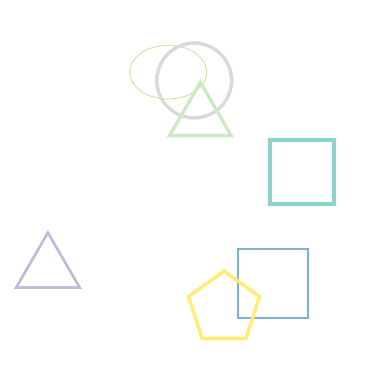[{"shape": "square", "thickness": 3, "radius": 0.41, "center": [0.785, 0.553]}, {"shape": "triangle", "thickness": 2, "radius": 0.48, "center": [0.124, 0.301]}, {"shape": "square", "thickness": 1.5, "radius": 0.45, "center": [0.709, 0.263]}, {"shape": "oval", "thickness": 0.5, "radius": 0.5, "center": [0.437, 0.813]}, {"shape": "circle", "thickness": 2.5, "radius": 0.49, "center": [0.504, 0.791]}, {"shape": "triangle", "thickness": 2.5, "radius": 0.46, "center": [0.52, 0.694]}, {"shape": "pentagon", "thickness": 2.5, "radius": 0.48, "center": [0.582, 0.199]}]